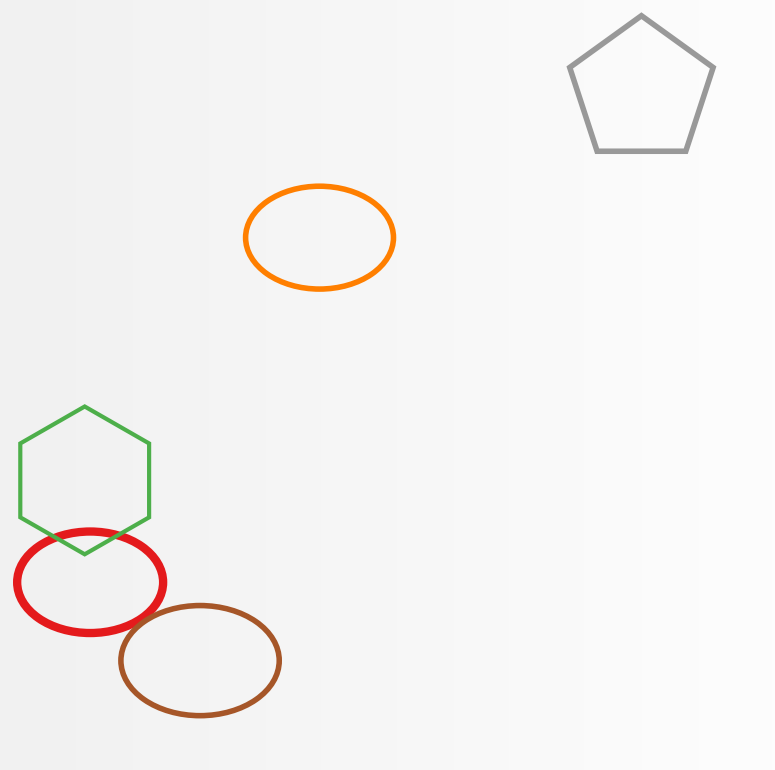[{"shape": "oval", "thickness": 3, "radius": 0.47, "center": [0.116, 0.244]}, {"shape": "hexagon", "thickness": 1.5, "radius": 0.48, "center": [0.109, 0.376]}, {"shape": "oval", "thickness": 2, "radius": 0.48, "center": [0.412, 0.691]}, {"shape": "oval", "thickness": 2, "radius": 0.51, "center": [0.258, 0.142]}, {"shape": "pentagon", "thickness": 2, "radius": 0.49, "center": [0.828, 0.882]}]